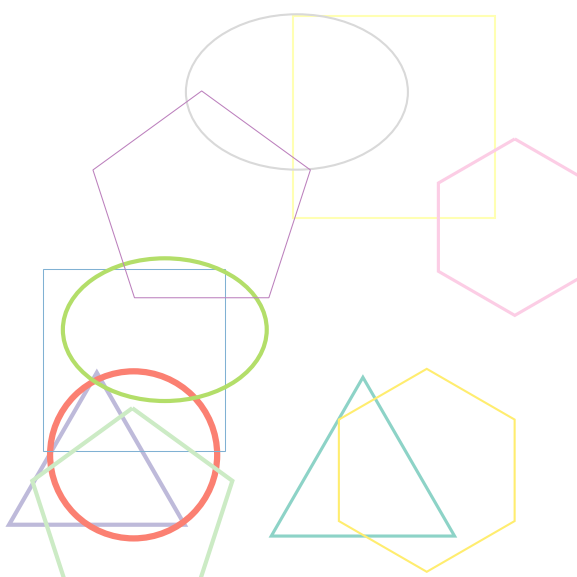[{"shape": "triangle", "thickness": 1.5, "radius": 0.92, "center": [0.628, 0.163]}, {"shape": "square", "thickness": 1, "radius": 0.87, "center": [0.683, 0.797]}, {"shape": "triangle", "thickness": 2, "radius": 0.88, "center": [0.168, 0.178]}, {"shape": "circle", "thickness": 3, "radius": 0.72, "center": [0.231, 0.212]}, {"shape": "square", "thickness": 0.5, "radius": 0.79, "center": [0.232, 0.375]}, {"shape": "oval", "thickness": 2, "radius": 0.88, "center": [0.285, 0.428]}, {"shape": "hexagon", "thickness": 1.5, "radius": 0.76, "center": [0.891, 0.606]}, {"shape": "oval", "thickness": 1, "radius": 0.96, "center": [0.514, 0.84]}, {"shape": "pentagon", "thickness": 0.5, "radius": 0.99, "center": [0.349, 0.644]}, {"shape": "pentagon", "thickness": 2, "radius": 0.91, "center": [0.229, 0.11]}, {"shape": "hexagon", "thickness": 1, "radius": 0.88, "center": [0.739, 0.185]}]